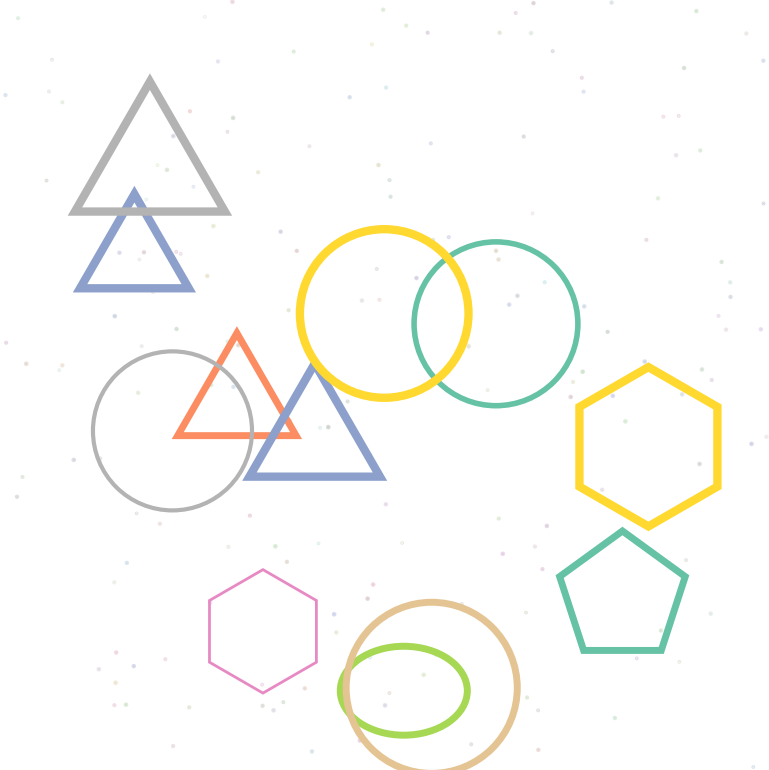[{"shape": "circle", "thickness": 2, "radius": 0.53, "center": [0.644, 0.579]}, {"shape": "pentagon", "thickness": 2.5, "radius": 0.43, "center": [0.808, 0.225]}, {"shape": "triangle", "thickness": 2.5, "radius": 0.44, "center": [0.308, 0.479]}, {"shape": "triangle", "thickness": 3, "radius": 0.49, "center": [0.409, 0.43]}, {"shape": "triangle", "thickness": 3, "radius": 0.41, "center": [0.175, 0.666]}, {"shape": "hexagon", "thickness": 1, "radius": 0.4, "center": [0.341, 0.18]}, {"shape": "oval", "thickness": 2.5, "radius": 0.41, "center": [0.524, 0.103]}, {"shape": "hexagon", "thickness": 3, "radius": 0.52, "center": [0.842, 0.42]}, {"shape": "circle", "thickness": 3, "radius": 0.55, "center": [0.499, 0.593]}, {"shape": "circle", "thickness": 2.5, "radius": 0.56, "center": [0.561, 0.107]}, {"shape": "triangle", "thickness": 3, "radius": 0.56, "center": [0.195, 0.781]}, {"shape": "circle", "thickness": 1.5, "radius": 0.52, "center": [0.224, 0.44]}]